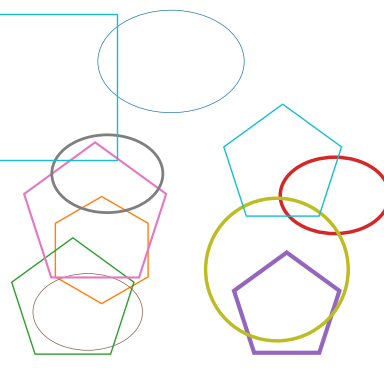[{"shape": "oval", "thickness": 0.5, "radius": 0.95, "center": [0.444, 0.84]}, {"shape": "hexagon", "thickness": 1, "radius": 0.7, "center": [0.264, 0.35]}, {"shape": "pentagon", "thickness": 1, "radius": 0.83, "center": [0.189, 0.215]}, {"shape": "oval", "thickness": 2.5, "radius": 0.71, "center": [0.87, 0.492]}, {"shape": "pentagon", "thickness": 3, "radius": 0.72, "center": [0.745, 0.2]}, {"shape": "oval", "thickness": 0.5, "radius": 0.71, "center": [0.228, 0.19]}, {"shape": "pentagon", "thickness": 1.5, "radius": 0.97, "center": [0.247, 0.436]}, {"shape": "oval", "thickness": 2, "radius": 0.72, "center": [0.279, 0.549]}, {"shape": "circle", "thickness": 2.5, "radius": 0.93, "center": [0.719, 0.3]}, {"shape": "square", "thickness": 1, "radius": 0.95, "center": [0.114, 0.774]}, {"shape": "pentagon", "thickness": 1, "radius": 0.8, "center": [0.734, 0.569]}]